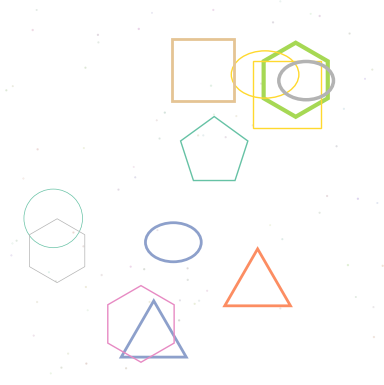[{"shape": "pentagon", "thickness": 1, "radius": 0.46, "center": [0.556, 0.605]}, {"shape": "circle", "thickness": 0.5, "radius": 0.38, "center": [0.138, 0.433]}, {"shape": "triangle", "thickness": 2, "radius": 0.49, "center": [0.669, 0.255]}, {"shape": "oval", "thickness": 2, "radius": 0.36, "center": [0.45, 0.371]}, {"shape": "triangle", "thickness": 2, "radius": 0.49, "center": [0.399, 0.121]}, {"shape": "hexagon", "thickness": 1, "radius": 0.5, "center": [0.366, 0.159]}, {"shape": "hexagon", "thickness": 3, "radius": 0.48, "center": [0.768, 0.793]}, {"shape": "oval", "thickness": 1, "radius": 0.44, "center": [0.689, 0.807]}, {"shape": "square", "thickness": 1, "radius": 0.44, "center": [0.746, 0.755]}, {"shape": "square", "thickness": 2, "radius": 0.41, "center": [0.528, 0.818]}, {"shape": "oval", "thickness": 2.5, "radius": 0.36, "center": [0.795, 0.791]}, {"shape": "hexagon", "thickness": 0.5, "radius": 0.41, "center": [0.148, 0.349]}]